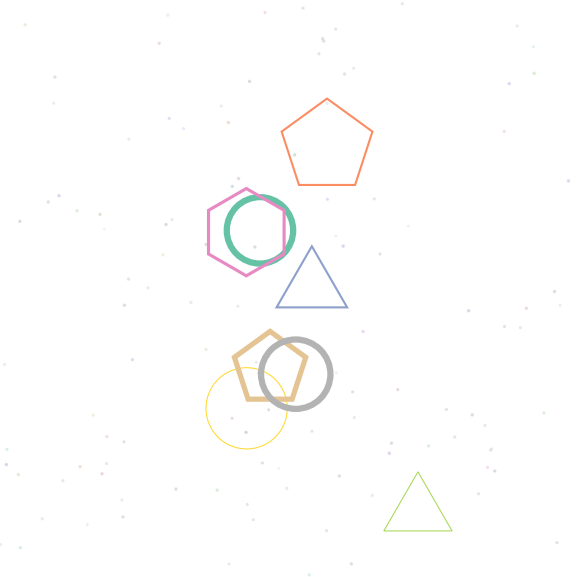[{"shape": "circle", "thickness": 3, "radius": 0.29, "center": [0.45, 0.6]}, {"shape": "pentagon", "thickness": 1, "radius": 0.41, "center": [0.566, 0.746]}, {"shape": "triangle", "thickness": 1, "radius": 0.35, "center": [0.54, 0.502]}, {"shape": "hexagon", "thickness": 1.5, "radius": 0.38, "center": [0.427, 0.597]}, {"shape": "triangle", "thickness": 0.5, "radius": 0.34, "center": [0.724, 0.114]}, {"shape": "circle", "thickness": 0.5, "radius": 0.35, "center": [0.427, 0.292]}, {"shape": "pentagon", "thickness": 2.5, "radius": 0.32, "center": [0.468, 0.36]}, {"shape": "circle", "thickness": 3, "radius": 0.3, "center": [0.512, 0.351]}]